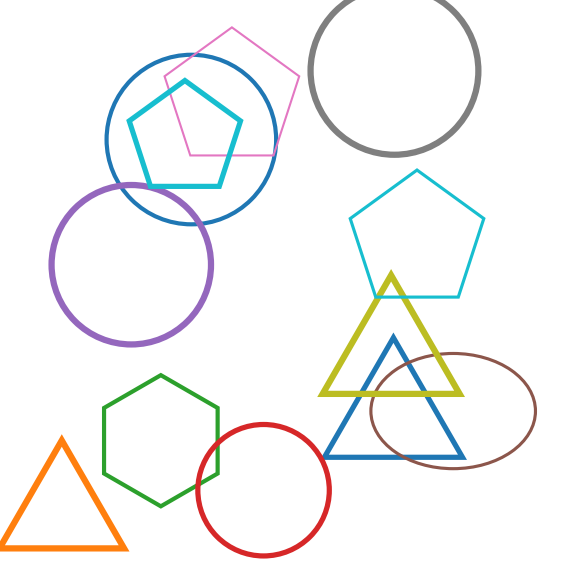[{"shape": "triangle", "thickness": 2.5, "radius": 0.69, "center": [0.681, 0.276]}, {"shape": "circle", "thickness": 2, "radius": 0.73, "center": [0.331, 0.758]}, {"shape": "triangle", "thickness": 3, "radius": 0.62, "center": [0.107, 0.112]}, {"shape": "hexagon", "thickness": 2, "radius": 0.57, "center": [0.279, 0.236]}, {"shape": "circle", "thickness": 2.5, "radius": 0.57, "center": [0.456, 0.15]}, {"shape": "circle", "thickness": 3, "radius": 0.69, "center": [0.227, 0.541]}, {"shape": "oval", "thickness": 1.5, "radius": 0.71, "center": [0.785, 0.287]}, {"shape": "pentagon", "thickness": 1, "radius": 0.61, "center": [0.402, 0.829]}, {"shape": "circle", "thickness": 3, "radius": 0.73, "center": [0.683, 0.876]}, {"shape": "triangle", "thickness": 3, "radius": 0.68, "center": [0.677, 0.386]}, {"shape": "pentagon", "thickness": 1.5, "radius": 0.61, "center": [0.722, 0.583]}, {"shape": "pentagon", "thickness": 2.5, "radius": 0.51, "center": [0.32, 0.758]}]